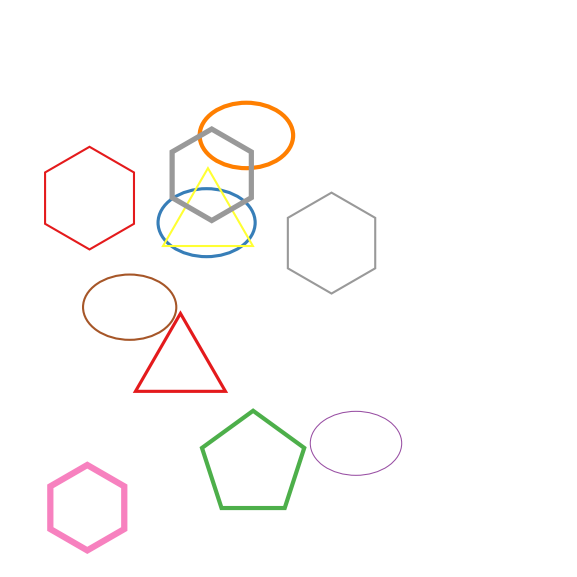[{"shape": "triangle", "thickness": 1.5, "radius": 0.45, "center": [0.312, 0.366]}, {"shape": "hexagon", "thickness": 1, "radius": 0.44, "center": [0.155, 0.656]}, {"shape": "oval", "thickness": 1.5, "radius": 0.42, "center": [0.358, 0.614]}, {"shape": "pentagon", "thickness": 2, "radius": 0.47, "center": [0.438, 0.195]}, {"shape": "oval", "thickness": 0.5, "radius": 0.4, "center": [0.616, 0.231]}, {"shape": "oval", "thickness": 2, "radius": 0.4, "center": [0.427, 0.765]}, {"shape": "triangle", "thickness": 1, "radius": 0.45, "center": [0.36, 0.618]}, {"shape": "oval", "thickness": 1, "radius": 0.4, "center": [0.225, 0.467]}, {"shape": "hexagon", "thickness": 3, "radius": 0.37, "center": [0.151, 0.12]}, {"shape": "hexagon", "thickness": 1, "radius": 0.44, "center": [0.574, 0.578]}, {"shape": "hexagon", "thickness": 2.5, "radius": 0.4, "center": [0.367, 0.696]}]